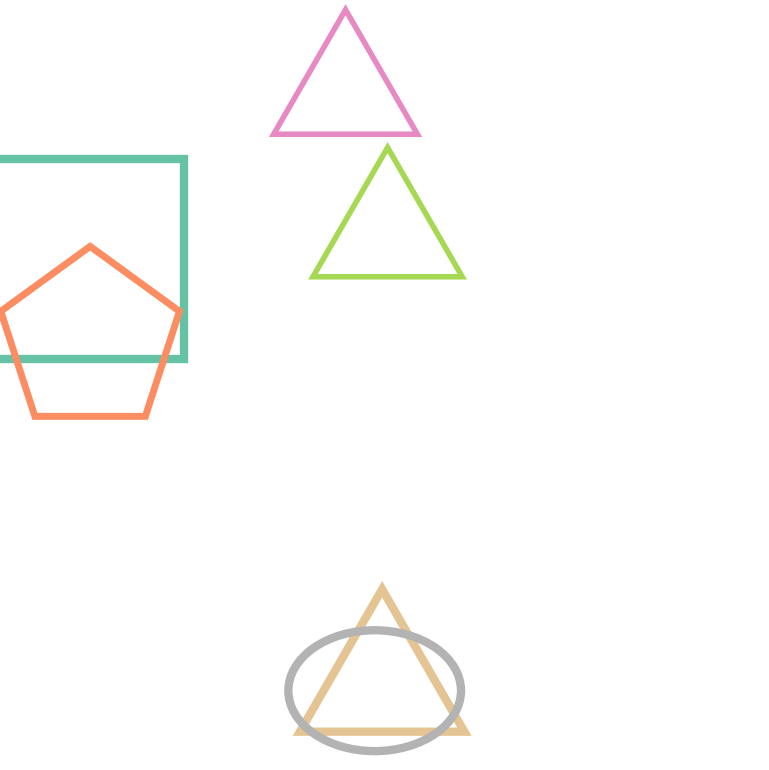[{"shape": "square", "thickness": 3, "radius": 0.65, "center": [0.109, 0.663]}, {"shape": "pentagon", "thickness": 2.5, "radius": 0.61, "center": [0.117, 0.558]}, {"shape": "triangle", "thickness": 2, "radius": 0.54, "center": [0.449, 0.88]}, {"shape": "triangle", "thickness": 2, "radius": 0.56, "center": [0.503, 0.697]}, {"shape": "triangle", "thickness": 3, "radius": 0.62, "center": [0.496, 0.111]}, {"shape": "oval", "thickness": 3, "radius": 0.56, "center": [0.487, 0.103]}]